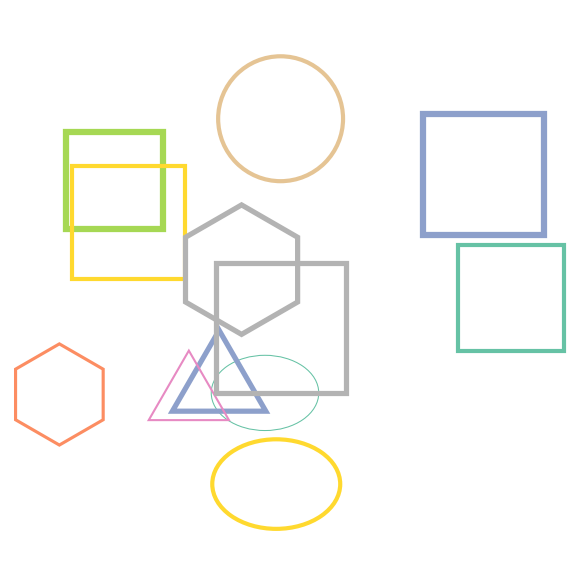[{"shape": "square", "thickness": 2, "radius": 0.46, "center": [0.885, 0.483]}, {"shape": "oval", "thickness": 0.5, "radius": 0.47, "center": [0.459, 0.319]}, {"shape": "hexagon", "thickness": 1.5, "radius": 0.44, "center": [0.103, 0.316]}, {"shape": "square", "thickness": 3, "radius": 0.53, "center": [0.837, 0.697]}, {"shape": "triangle", "thickness": 2.5, "radius": 0.47, "center": [0.379, 0.334]}, {"shape": "triangle", "thickness": 1, "radius": 0.4, "center": [0.327, 0.312]}, {"shape": "square", "thickness": 3, "radius": 0.42, "center": [0.198, 0.686]}, {"shape": "square", "thickness": 2, "radius": 0.49, "center": [0.222, 0.613]}, {"shape": "oval", "thickness": 2, "radius": 0.55, "center": [0.478, 0.161]}, {"shape": "circle", "thickness": 2, "radius": 0.54, "center": [0.486, 0.794]}, {"shape": "square", "thickness": 2.5, "radius": 0.56, "center": [0.487, 0.431]}, {"shape": "hexagon", "thickness": 2.5, "radius": 0.56, "center": [0.418, 0.532]}]